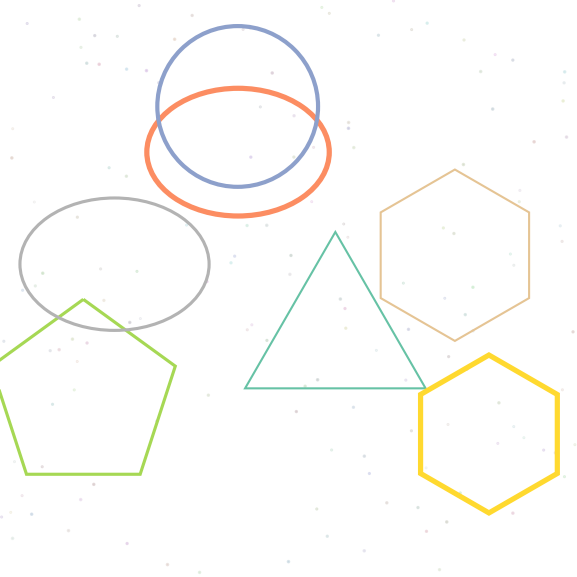[{"shape": "triangle", "thickness": 1, "radius": 0.9, "center": [0.581, 0.417]}, {"shape": "oval", "thickness": 2.5, "radius": 0.79, "center": [0.412, 0.736]}, {"shape": "circle", "thickness": 2, "radius": 0.7, "center": [0.412, 0.815]}, {"shape": "pentagon", "thickness": 1.5, "radius": 0.84, "center": [0.144, 0.313]}, {"shape": "hexagon", "thickness": 2.5, "radius": 0.68, "center": [0.847, 0.248]}, {"shape": "hexagon", "thickness": 1, "radius": 0.74, "center": [0.788, 0.557]}, {"shape": "oval", "thickness": 1.5, "radius": 0.82, "center": [0.198, 0.542]}]